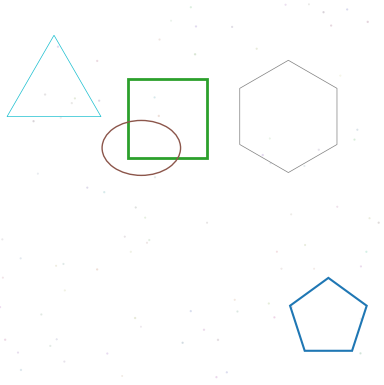[{"shape": "pentagon", "thickness": 1.5, "radius": 0.52, "center": [0.853, 0.174]}, {"shape": "square", "thickness": 2, "radius": 0.52, "center": [0.435, 0.692]}, {"shape": "oval", "thickness": 1, "radius": 0.51, "center": [0.367, 0.616]}, {"shape": "hexagon", "thickness": 0.5, "radius": 0.73, "center": [0.749, 0.698]}, {"shape": "triangle", "thickness": 0.5, "radius": 0.7, "center": [0.14, 0.768]}]